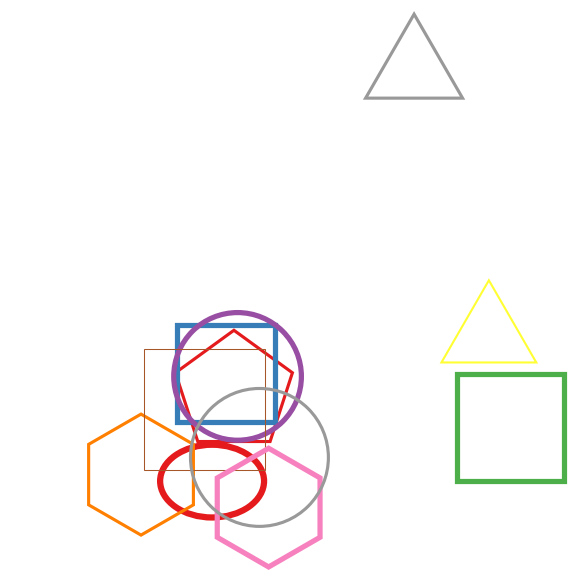[{"shape": "pentagon", "thickness": 1.5, "radius": 0.53, "center": [0.405, 0.321]}, {"shape": "oval", "thickness": 3, "radius": 0.45, "center": [0.367, 0.166]}, {"shape": "square", "thickness": 2.5, "radius": 0.42, "center": [0.392, 0.352]}, {"shape": "square", "thickness": 2.5, "radius": 0.46, "center": [0.884, 0.259]}, {"shape": "circle", "thickness": 2.5, "radius": 0.55, "center": [0.411, 0.347]}, {"shape": "hexagon", "thickness": 1.5, "radius": 0.52, "center": [0.244, 0.177]}, {"shape": "triangle", "thickness": 1, "radius": 0.47, "center": [0.847, 0.419]}, {"shape": "square", "thickness": 0.5, "radius": 0.52, "center": [0.354, 0.289]}, {"shape": "hexagon", "thickness": 2.5, "radius": 0.51, "center": [0.465, 0.12]}, {"shape": "circle", "thickness": 1.5, "radius": 0.6, "center": [0.449, 0.207]}, {"shape": "triangle", "thickness": 1.5, "radius": 0.48, "center": [0.717, 0.878]}]